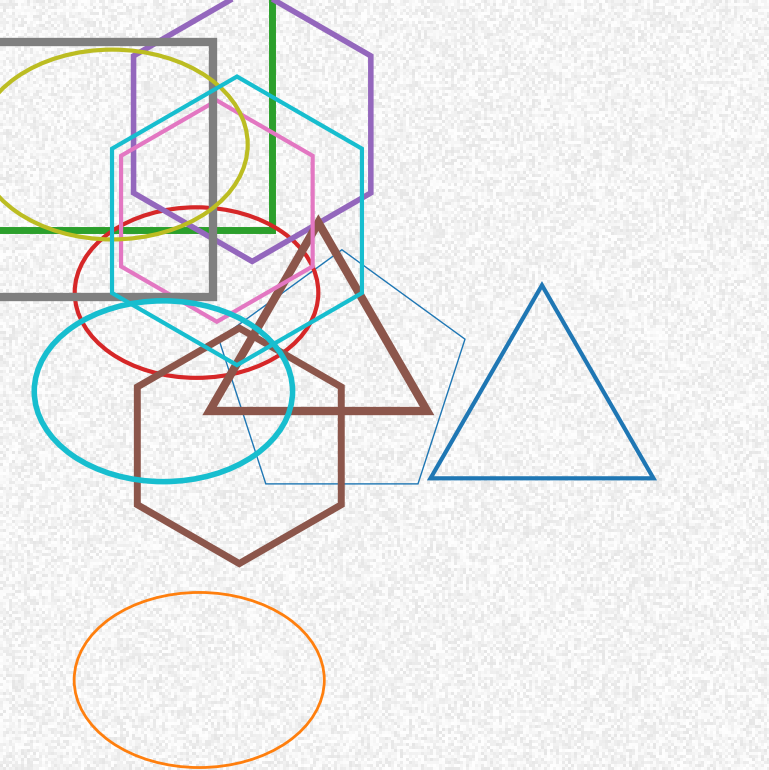[{"shape": "pentagon", "thickness": 0.5, "radius": 0.84, "center": [0.444, 0.508]}, {"shape": "triangle", "thickness": 1.5, "radius": 0.84, "center": [0.704, 0.462]}, {"shape": "oval", "thickness": 1, "radius": 0.81, "center": [0.259, 0.117]}, {"shape": "square", "thickness": 2.5, "radius": 0.89, "center": [0.174, 0.88]}, {"shape": "oval", "thickness": 1.5, "radius": 0.79, "center": [0.255, 0.62]}, {"shape": "hexagon", "thickness": 2, "radius": 0.89, "center": [0.328, 0.838]}, {"shape": "triangle", "thickness": 3, "radius": 0.82, "center": [0.413, 0.548]}, {"shape": "hexagon", "thickness": 2.5, "radius": 0.76, "center": [0.311, 0.421]}, {"shape": "hexagon", "thickness": 1.5, "radius": 0.72, "center": [0.282, 0.726]}, {"shape": "square", "thickness": 3, "radius": 0.83, "center": [0.11, 0.78]}, {"shape": "oval", "thickness": 1.5, "radius": 0.88, "center": [0.146, 0.812]}, {"shape": "oval", "thickness": 2, "radius": 0.84, "center": [0.212, 0.492]}, {"shape": "hexagon", "thickness": 1.5, "radius": 0.94, "center": [0.308, 0.713]}]